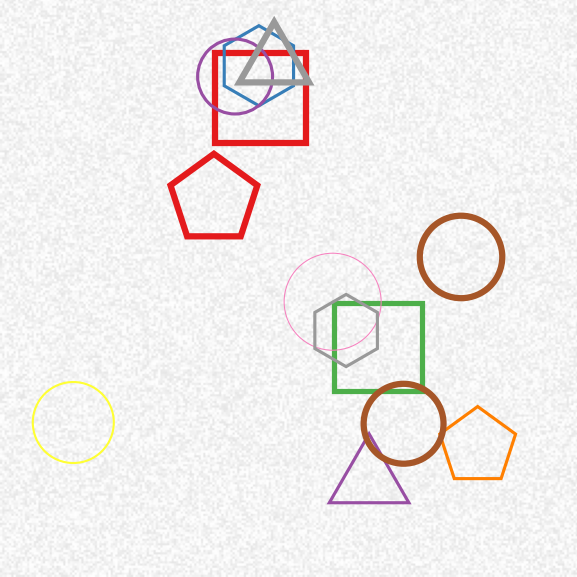[{"shape": "square", "thickness": 3, "radius": 0.39, "center": [0.451, 0.83]}, {"shape": "pentagon", "thickness": 3, "radius": 0.4, "center": [0.37, 0.654]}, {"shape": "hexagon", "thickness": 1.5, "radius": 0.35, "center": [0.448, 0.885]}, {"shape": "square", "thickness": 2.5, "radius": 0.38, "center": [0.654, 0.398]}, {"shape": "circle", "thickness": 1.5, "radius": 0.32, "center": [0.407, 0.867]}, {"shape": "triangle", "thickness": 1.5, "radius": 0.4, "center": [0.639, 0.168]}, {"shape": "pentagon", "thickness": 1.5, "radius": 0.34, "center": [0.827, 0.226]}, {"shape": "circle", "thickness": 1, "radius": 0.35, "center": [0.127, 0.267]}, {"shape": "circle", "thickness": 3, "radius": 0.35, "center": [0.699, 0.265]}, {"shape": "circle", "thickness": 3, "radius": 0.36, "center": [0.798, 0.554]}, {"shape": "circle", "thickness": 0.5, "radius": 0.42, "center": [0.576, 0.477]}, {"shape": "hexagon", "thickness": 1.5, "radius": 0.31, "center": [0.599, 0.427]}, {"shape": "triangle", "thickness": 3, "radius": 0.35, "center": [0.475, 0.891]}]